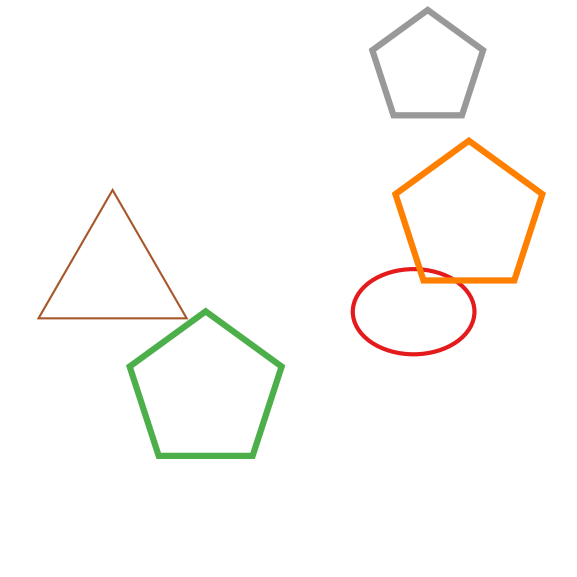[{"shape": "oval", "thickness": 2, "radius": 0.53, "center": [0.716, 0.459]}, {"shape": "pentagon", "thickness": 3, "radius": 0.69, "center": [0.356, 0.322]}, {"shape": "pentagon", "thickness": 3, "radius": 0.67, "center": [0.812, 0.622]}, {"shape": "triangle", "thickness": 1, "radius": 0.74, "center": [0.195, 0.522]}, {"shape": "pentagon", "thickness": 3, "radius": 0.5, "center": [0.741, 0.881]}]